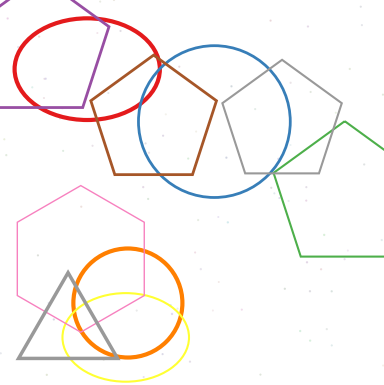[{"shape": "oval", "thickness": 3, "radius": 0.94, "center": [0.227, 0.82]}, {"shape": "circle", "thickness": 2, "radius": 0.99, "center": [0.557, 0.684]}, {"shape": "pentagon", "thickness": 1.5, "radius": 0.97, "center": [0.895, 0.491]}, {"shape": "pentagon", "thickness": 2, "radius": 0.94, "center": [0.104, 0.873]}, {"shape": "circle", "thickness": 3, "radius": 0.71, "center": [0.332, 0.213]}, {"shape": "oval", "thickness": 1.5, "radius": 0.82, "center": [0.327, 0.124]}, {"shape": "pentagon", "thickness": 2, "radius": 0.86, "center": [0.399, 0.685]}, {"shape": "hexagon", "thickness": 1, "radius": 0.95, "center": [0.21, 0.328]}, {"shape": "pentagon", "thickness": 1.5, "radius": 0.82, "center": [0.733, 0.682]}, {"shape": "triangle", "thickness": 2.5, "radius": 0.74, "center": [0.177, 0.143]}]